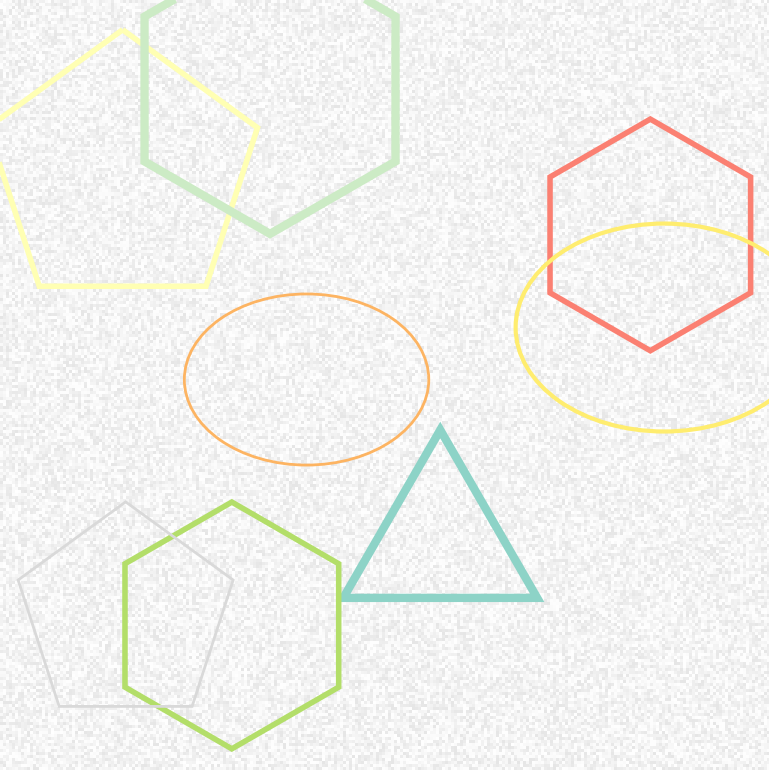[{"shape": "triangle", "thickness": 3, "radius": 0.73, "center": [0.572, 0.296]}, {"shape": "pentagon", "thickness": 2, "radius": 0.92, "center": [0.159, 0.777]}, {"shape": "hexagon", "thickness": 2, "radius": 0.75, "center": [0.845, 0.695]}, {"shape": "oval", "thickness": 1, "radius": 0.79, "center": [0.398, 0.507]}, {"shape": "hexagon", "thickness": 2, "radius": 0.8, "center": [0.301, 0.188]}, {"shape": "pentagon", "thickness": 1, "radius": 0.73, "center": [0.163, 0.201]}, {"shape": "hexagon", "thickness": 3, "radius": 0.94, "center": [0.351, 0.884]}, {"shape": "oval", "thickness": 1.5, "radius": 0.96, "center": [0.863, 0.575]}]